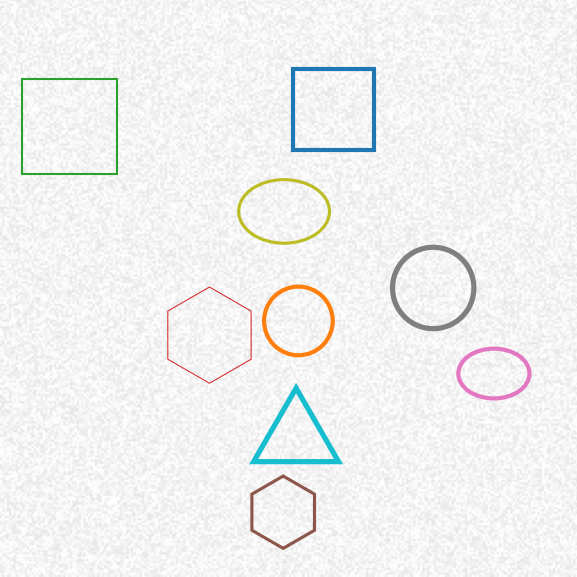[{"shape": "square", "thickness": 2, "radius": 0.35, "center": [0.577, 0.809]}, {"shape": "circle", "thickness": 2, "radius": 0.3, "center": [0.517, 0.443]}, {"shape": "square", "thickness": 1, "radius": 0.41, "center": [0.12, 0.78]}, {"shape": "hexagon", "thickness": 0.5, "radius": 0.42, "center": [0.363, 0.419]}, {"shape": "hexagon", "thickness": 1.5, "radius": 0.31, "center": [0.49, 0.112]}, {"shape": "oval", "thickness": 2, "radius": 0.31, "center": [0.855, 0.352]}, {"shape": "circle", "thickness": 2.5, "radius": 0.35, "center": [0.75, 0.5]}, {"shape": "oval", "thickness": 1.5, "radius": 0.39, "center": [0.492, 0.633]}, {"shape": "triangle", "thickness": 2.5, "radius": 0.42, "center": [0.513, 0.242]}]